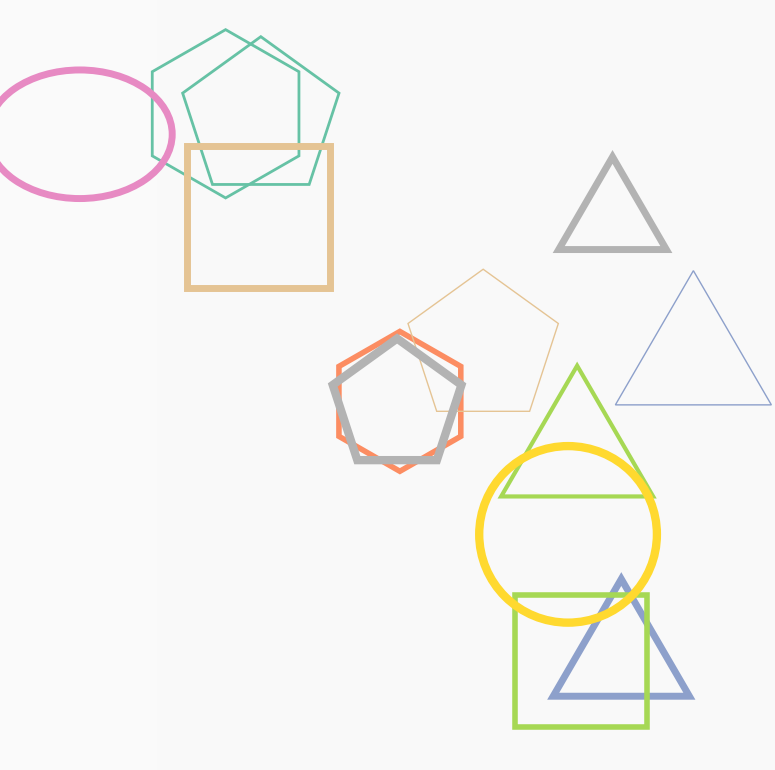[{"shape": "pentagon", "thickness": 1, "radius": 0.53, "center": [0.337, 0.846]}, {"shape": "hexagon", "thickness": 1, "radius": 0.55, "center": [0.291, 0.852]}, {"shape": "hexagon", "thickness": 2, "radius": 0.45, "center": [0.516, 0.479]}, {"shape": "triangle", "thickness": 0.5, "radius": 0.58, "center": [0.895, 0.532]}, {"shape": "triangle", "thickness": 2.5, "radius": 0.51, "center": [0.802, 0.147]}, {"shape": "oval", "thickness": 2.5, "radius": 0.6, "center": [0.103, 0.826]}, {"shape": "square", "thickness": 2, "radius": 0.43, "center": [0.75, 0.141]}, {"shape": "triangle", "thickness": 1.5, "radius": 0.57, "center": [0.745, 0.412]}, {"shape": "circle", "thickness": 3, "radius": 0.57, "center": [0.733, 0.306]}, {"shape": "square", "thickness": 2.5, "radius": 0.46, "center": [0.333, 0.718]}, {"shape": "pentagon", "thickness": 0.5, "radius": 0.51, "center": [0.623, 0.548]}, {"shape": "triangle", "thickness": 2.5, "radius": 0.4, "center": [0.79, 0.716]}, {"shape": "pentagon", "thickness": 3, "radius": 0.44, "center": [0.512, 0.473]}]